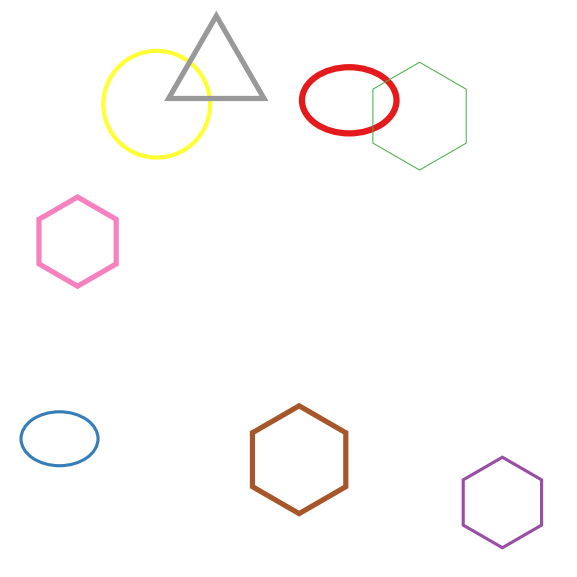[{"shape": "oval", "thickness": 3, "radius": 0.41, "center": [0.605, 0.825]}, {"shape": "oval", "thickness": 1.5, "radius": 0.33, "center": [0.103, 0.239]}, {"shape": "hexagon", "thickness": 0.5, "radius": 0.47, "center": [0.727, 0.798]}, {"shape": "hexagon", "thickness": 1.5, "radius": 0.39, "center": [0.87, 0.129]}, {"shape": "circle", "thickness": 2, "radius": 0.46, "center": [0.271, 0.819]}, {"shape": "hexagon", "thickness": 2.5, "radius": 0.47, "center": [0.518, 0.203]}, {"shape": "hexagon", "thickness": 2.5, "radius": 0.39, "center": [0.134, 0.581]}, {"shape": "triangle", "thickness": 2.5, "radius": 0.48, "center": [0.375, 0.876]}]